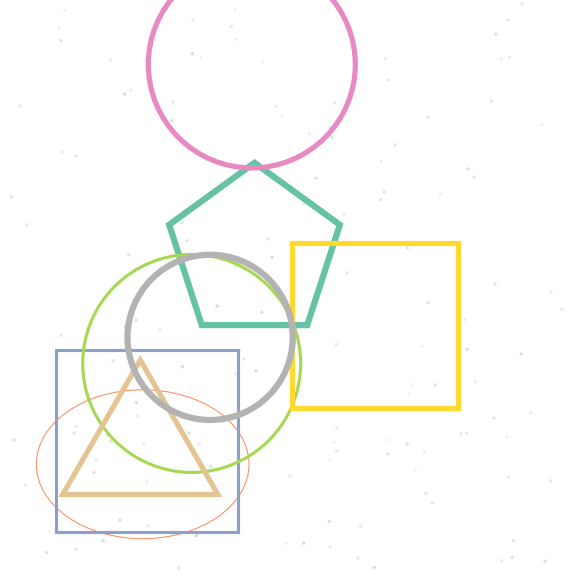[{"shape": "pentagon", "thickness": 3, "radius": 0.78, "center": [0.441, 0.562]}, {"shape": "oval", "thickness": 0.5, "radius": 0.92, "center": [0.247, 0.195]}, {"shape": "square", "thickness": 1.5, "radius": 0.79, "center": [0.255, 0.235]}, {"shape": "circle", "thickness": 2.5, "radius": 0.9, "center": [0.436, 0.888]}, {"shape": "circle", "thickness": 1.5, "radius": 0.94, "center": [0.332, 0.37]}, {"shape": "square", "thickness": 2.5, "radius": 0.72, "center": [0.649, 0.436]}, {"shape": "triangle", "thickness": 2.5, "radius": 0.78, "center": [0.243, 0.22]}, {"shape": "circle", "thickness": 3, "radius": 0.72, "center": [0.364, 0.415]}]